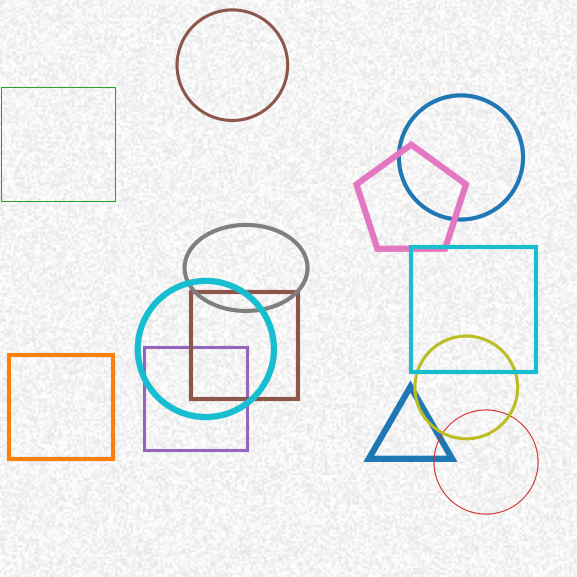[{"shape": "circle", "thickness": 2, "radius": 0.54, "center": [0.798, 0.727]}, {"shape": "triangle", "thickness": 3, "radius": 0.42, "center": [0.711, 0.246]}, {"shape": "square", "thickness": 2, "radius": 0.45, "center": [0.106, 0.294]}, {"shape": "square", "thickness": 0.5, "radius": 0.49, "center": [0.1, 0.75]}, {"shape": "circle", "thickness": 0.5, "radius": 0.45, "center": [0.842, 0.199]}, {"shape": "square", "thickness": 1.5, "radius": 0.45, "center": [0.339, 0.309]}, {"shape": "square", "thickness": 2, "radius": 0.46, "center": [0.423, 0.401]}, {"shape": "circle", "thickness": 1.5, "radius": 0.48, "center": [0.402, 0.886]}, {"shape": "pentagon", "thickness": 3, "radius": 0.5, "center": [0.712, 0.649]}, {"shape": "oval", "thickness": 2, "radius": 0.53, "center": [0.426, 0.535]}, {"shape": "circle", "thickness": 1.5, "radius": 0.44, "center": [0.807, 0.328]}, {"shape": "circle", "thickness": 3, "radius": 0.59, "center": [0.356, 0.395]}, {"shape": "square", "thickness": 2, "radius": 0.54, "center": [0.819, 0.463]}]